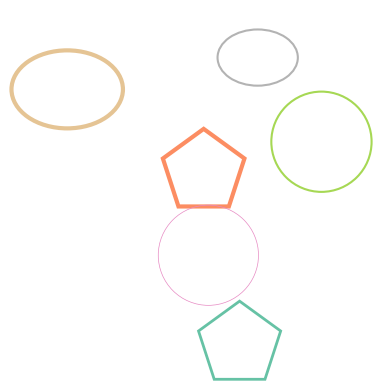[{"shape": "pentagon", "thickness": 2, "radius": 0.56, "center": [0.622, 0.106]}, {"shape": "pentagon", "thickness": 3, "radius": 0.56, "center": [0.529, 0.554]}, {"shape": "circle", "thickness": 0.5, "radius": 0.65, "center": [0.541, 0.337]}, {"shape": "circle", "thickness": 1.5, "radius": 0.65, "center": [0.835, 0.632]}, {"shape": "oval", "thickness": 3, "radius": 0.72, "center": [0.175, 0.768]}, {"shape": "oval", "thickness": 1.5, "radius": 0.52, "center": [0.669, 0.85]}]